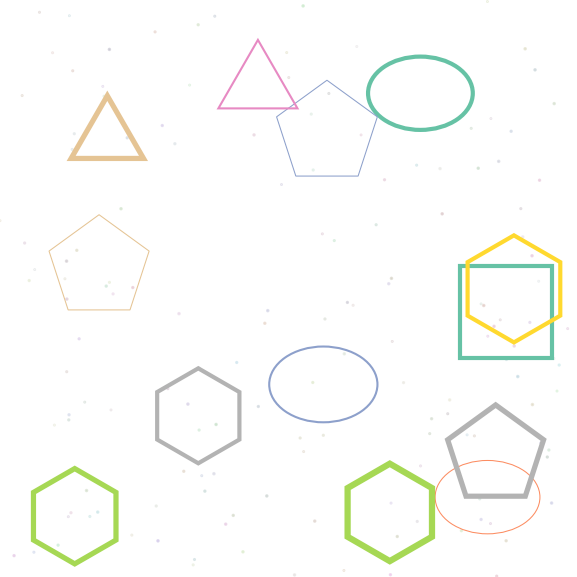[{"shape": "square", "thickness": 2, "radius": 0.4, "center": [0.876, 0.459]}, {"shape": "oval", "thickness": 2, "radius": 0.45, "center": [0.728, 0.838]}, {"shape": "oval", "thickness": 0.5, "radius": 0.45, "center": [0.844, 0.138]}, {"shape": "oval", "thickness": 1, "radius": 0.47, "center": [0.56, 0.334]}, {"shape": "pentagon", "thickness": 0.5, "radius": 0.46, "center": [0.566, 0.768]}, {"shape": "triangle", "thickness": 1, "radius": 0.4, "center": [0.447, 0.851]}, {"shape": "hexagon", "thickness": 2.5, "radius": 0.41, "center": [0.129, 0.105]}, {"shape": "hexagon", "thickness": 3, "radius": 0.42, "center": [0.675, 0.112]}, {"shape": "hexagon", "thickness": 2, "radius": 0.46, "center": [0.89, 0.499]}, {"shape": "pentagon", "thickness": 0.5, "radius": 0.46, "center": [0.172, 0.536]}, {"shape": "triangle", "thickness": 2.5, "radius": 0.36, "center": [0.186, 0.761]}, {"shape": "pentagon", "thickness": 2.5, "radius": 0.44, "center": [0.858, 0.211]}, {"shape": "hexagon", "thickness": 2, "radius": 0.41, "center": [0.343, 0.279]}]